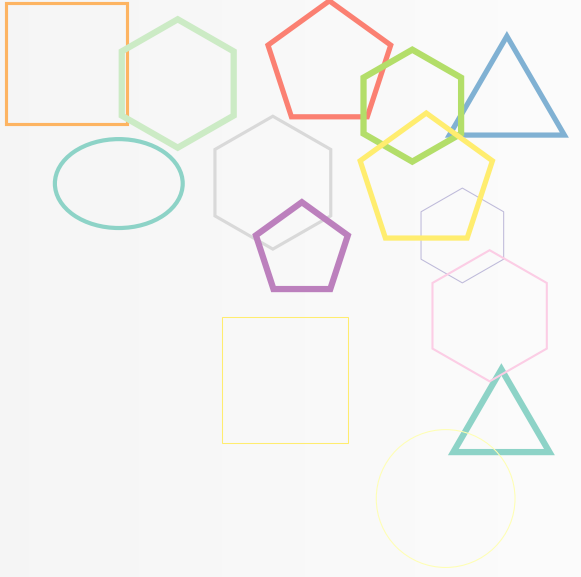[{"shape": "triangle", "thickness": 3, "radius": 0.48, "center": [0.863, 0.264]}, {"shape": "oval", "thickness": 2, "radius": 0.55, "center": [0.204, 0.681]}, {"shape": "circle", "thickness": 0.5, "radius": 0.6, "center": [0.767, 0.136]}, {"shape": "hexagon", "thickness": 0.5, "radius": 0.41, "center": [0.795, 0.591]}, {"shape": "pentagon", "thickness": 2.5, "radius": 0.56, "center": [0.567, 0.887]}, {"shape": "triangle", "thickness": 2.5, "radius": 0.57, "center": [0.872, 0.822]}, {"shape": "square", "thickness": 1.5, "radius": 0.52, "center": [0.115, 0.889]}, {"shape": "hexagon", "thickness": 3, "radius": 0.48, "center": [0.709, 0.816]}, {"shape": "hexagon", "thickness": 1, "radius": 0.57, "center": [0.842, 0.452]}, {"shape": "hexagon", "thickness": 1.5, "radius": 0.58, "center": [0.469, 0.683]}, {"shape": "pentagon", "thickness": 3, "radius": 0.42, "center": [0.519, 0.566]}, {"shape": "hexagon", "thickness": 3, "radius": 0.56, "center": [0.306, 0.855]}, {"shape": "square", "thickness": 0.5, "radius": 0.55, "center": [0.49, 0.341]}, {"shape": "pentagon", "thickness": 2.5, "radius": 0.6, "center": [0.733, 0.684]}]